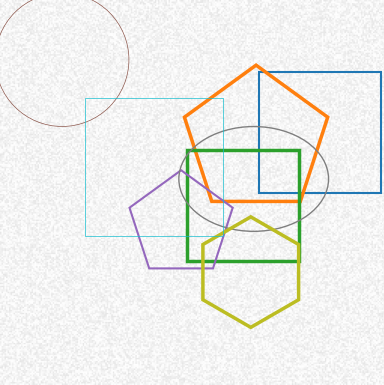[{"shape": "square", "thickness": 1.5, "radius": 0.79, "center": [0.831, 0.656]}, {"shape": "pentagon", "thickness": 2.5, "radius": 0.98, "center": [0.665, 0.635]}, {"shape": "square", "thickness": 2.5, "radius": 0.72, "center": [0.631, 0.466]}, {"shape": "pentagon", "thickness": 1.5, "radius": 0.7, "center": [0.47, 0.417]}, {"shape": "circle", "thickness": 0.5, "radius": 0.87, "center": [0.161, 0.845]}, {"shape": "oval", "thickness": 1, "radius": 0.97, "center": [0.659, 0.535]}, {"shape": "hexagon", "thickness": 2.5, "radius": 0.72, "center": [0.651, 0.293]}, {"shape": "square", "thickness": 0.5, "radius": 0.9, "center": [0.4, 0.566]}]